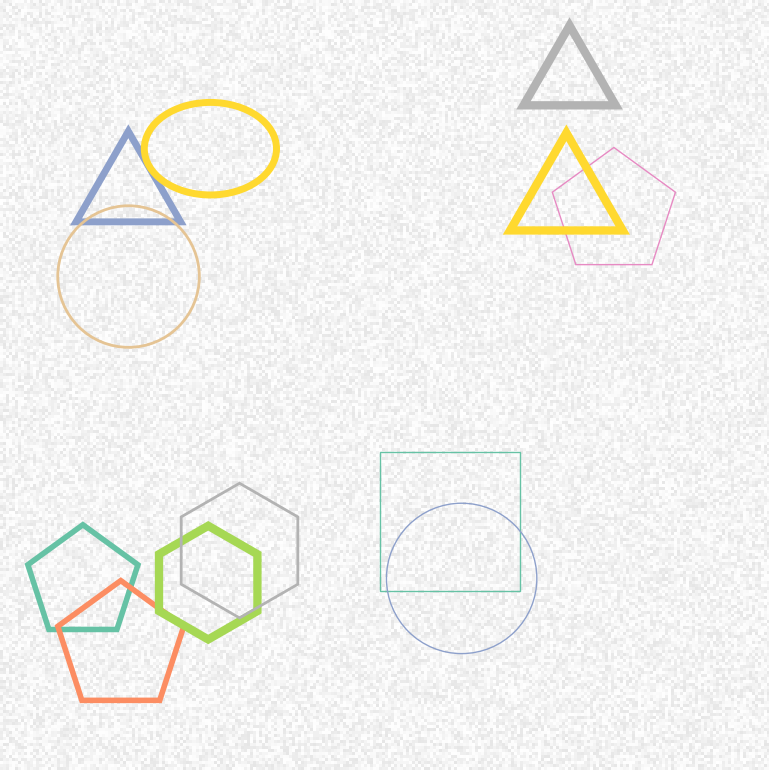[{"shape": "square", "thickness": 0.5, "radius": 0.45, "center": [0.585, 0.323]}, {"shape": "pentagon", "thickness": 2, "radius": 0.38, "center": [0.108, 0.243]}, {"shape": "pentagon", "thickness": 2, "radius": 0.43, "center": [0.157, 0.16]}, {"shape": "triangle", "thickness": 2.5, "radius": 0.39, "center": [0.167, 0.751]}, {"shape": "circle", "thickness": 0.5, "radius": 0.49, "center": [0.6, 0.249]}, {"shape": "pentagon", "thickness": 0.5, "radius": 0.42, "center": [0.797, 0.724]}, {"shape": "hexagon", "thickness": 3, "radius": 0.37, "center": [0.27, 0.243]}, {"shape": "triangle", "thickness": 3, "radius": 0.42, "center": [0.736, 0.743]}, {"shape": "oval", "thickness": 2.5, "radius": 0.43, "center": [0.273, 0.807]}, {"shape": "circle", "thickness": 1, "radius": 0.46, "center": [0.167, 0.641]}, {"shape": "hexagon", "thickness": 1, "radius": 0.44, "center": [0.311, 0.285]}, {"shape": "triangle", "thickness": 3, "radius": 0.35, "center": [0.74, 0.898]}]